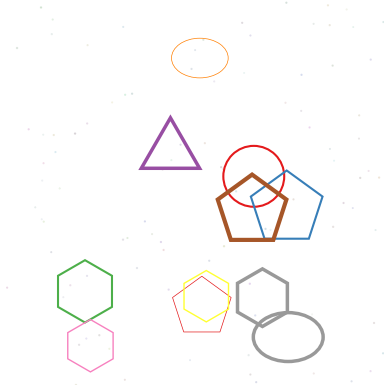[{"shape": "pentagon", "thickness": 0.5, "radius": 0.4, "center": [0.524, 0.202]}, {"shape": "circle", "thickness": 1.5, "radius": 0.4, "center": [0.659, 0.542]}, {"shape": "pentagon", "thickness": 1.5, "radius": 0.49, "center": [0.745, 0.459]}, {"shape": "hexagon", "thickness": 1.5, "radius": 0.4, "center": [0.221, 0.243]}, {"shape": "triangle", "thickness": 2.5, "radius": 0.44, "center": [0.443, 0.607]}, {"shape": "oval", "thickness": 0.5, "radius": 0.37, "center": [0.519, 0.849]}, {"shape": "hexagon", "thickness": 1, "radius": 0.33, "center": [0.536, 0.231]}, {"shape": "pentagon", "thickness": 3, "radius": 0.47, "center": [0.655, 0.453]}, {"shape": "hexagon", "thickness": 1, "radius": 0.34, "center": [0.235, 0.102]}, {"shape": "hexagon", "thickness": 2.5, "radius": 0.37, "center": [0.682, 0.227]}, {"shape": "oval", "thickness": 2.5, "radius": 0.45, "center": [0.749, 0.125]}]